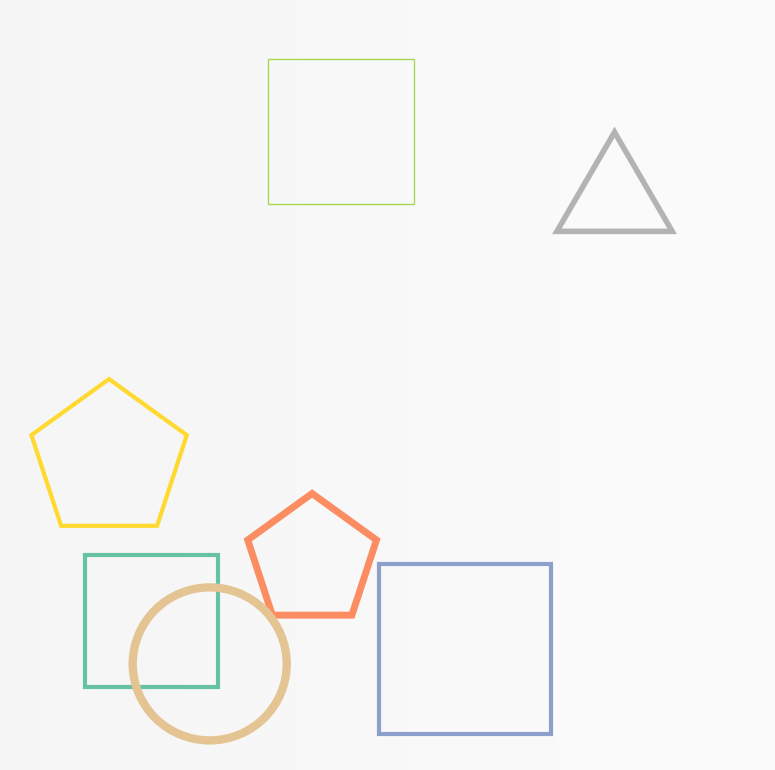[{"shape": "square", "thickness": 1.5, "radius": 0.43, "center": [0.195, 0.194]}, {"shape": "pentagon", "thickness": 2.5, "radius": 0.44, "center": [0.403, 0.272]}, {"shape": "square", "thickness": 1.5, "radius": 0.55, "center": [0.6, 0.157]}, {"shape": "square", "thickness": 0.5, "radius": 0.47, "center": [0.44, 0.829]}, {"shape": "pentagon", "thickness": 1.5, "radius": 0.53, "center": [0.141, 0.402]}, {"shape": "circle", "thickness": 3, "radius": 0.5, "center": [0.271, 0.138]}, {"shape": "triangle", "thickness": 2, "radius": 0.43, "center": [0.793, 0.742]}]